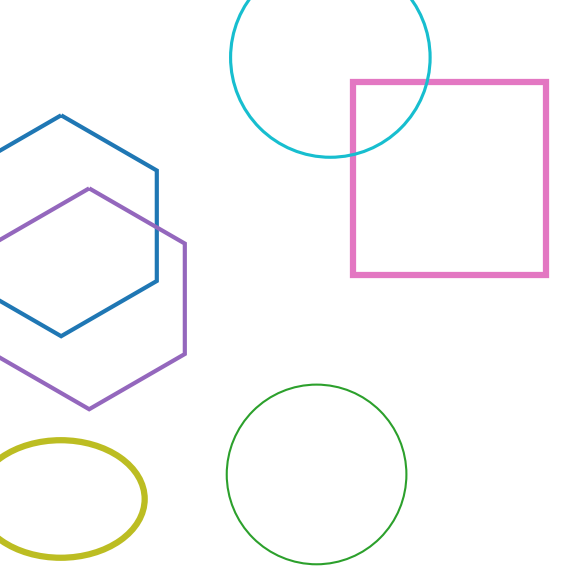[{"shape": "hexagon", "thickness": 2, "radius": 0.96, "center": [0.106, 0.608]}, {"shape": "circle", "thickness": 1, "radius": 0.78, "center": [0.548, 0.178]}, {"shape": "hexagon", "thickness": 2, "radius": 0.96, "center": [0.154, 0.482]}, {"shape": "square", "thickness": 3, "radius": 0.84, "center": [0.778, 0.69]}, {"shape": "oval", "thickness": 3, "radius": 0.73, "center": [0.105, 0.135]}, {"shape": "circle", "thickness": 1.5, "radius": 0.86, "center": [0.572, 0.9]}]